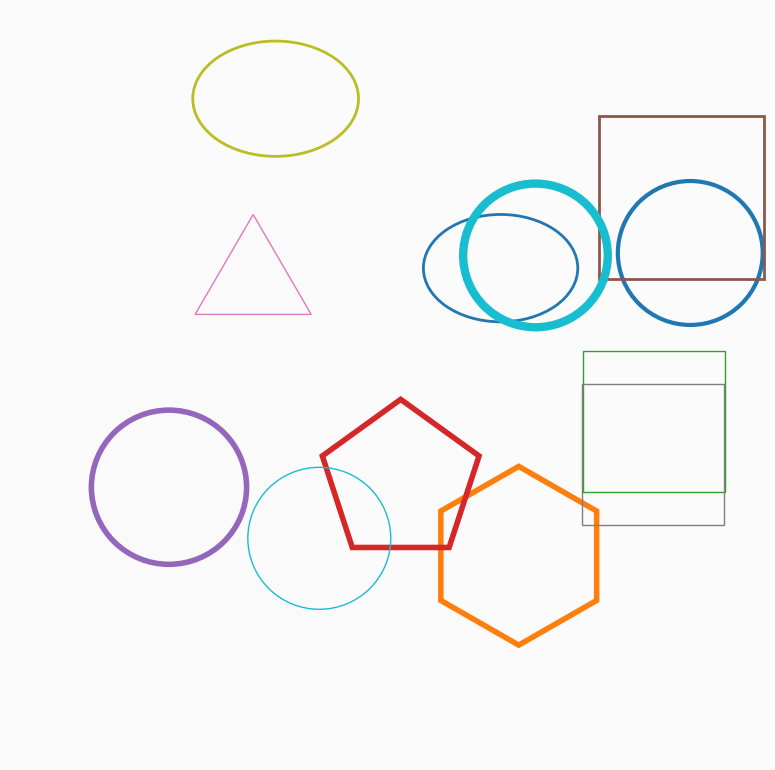[{"shape": "oval", "thickness": 1, "radius": 0.5, "center": [0.646, 0.652]}, {"shape": "circle", "thickness": 1.5, "radius": 0.47, "center": [0.891, 0.671]}, {"shape": "hexagon", "thickness": 2, "radius": 0.58, "center": [0.669, 0.278]}, {"shape": "square", "thickness": 0.5, "radius": 0.46, "center": [0.844, 0.453]}, {"shape": "pentagon", "thickness": 2, "radius": 0.53, "center": [0.517, 0.375]}, {"shape": "circle", "thickness": 2, "radius": 0.5, "center": [0.218, 0.367]}, {"shape": "square", "thickness": 1, "radius": 0.53, "center": [0.879, 0.743]}, {"shape": "triangle", "thickness": 0.5, "radius": 0.43, "center": [0.327, 0.635]}, {"shape": "square", "thickness": 0.5, "radius": 0.46, "center": [0.843, 0.41]}, {"shape": "oval", "thickness": 1, "radius": 0.53, "center": [0.356, 0.872]}, {"shape": "circle", "thickness": 0.5, "radius": 0.46, "center": [0.412, 0.301]}, {"shape": "circle", "thickness": 3, "radius": 0.47, "center": [0.691, 0.668]}]